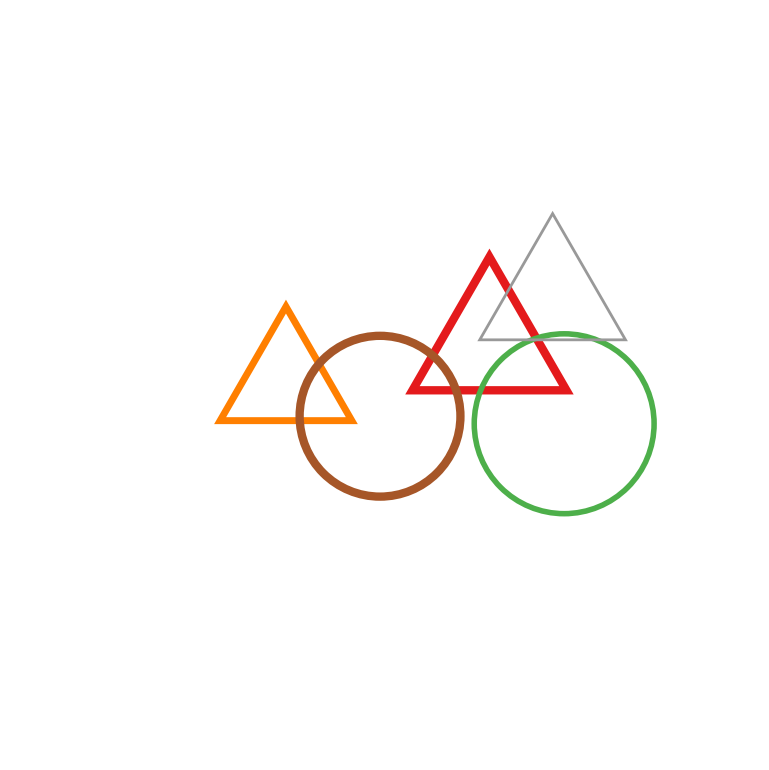[{"shape": "triangle", "thickness": 3, "radius": 0.58, "center": [0.636, 0.551]}, {"shape": "circle", "thickness": 2, "radius": 0.58, "center": [0.733, 0.45]}, {"shape": "triangle", "thickness": 2.5, "radius": 0.49, "center": [0.371, 0.503]}, {"shape": "circle", "thickness": 3, "radius": 0.52, "center": [0.494, 0.459]}, {"shape": "triangle", "thickness": 1, "radius": 0.55, "center": [0.718, 0.613]}]